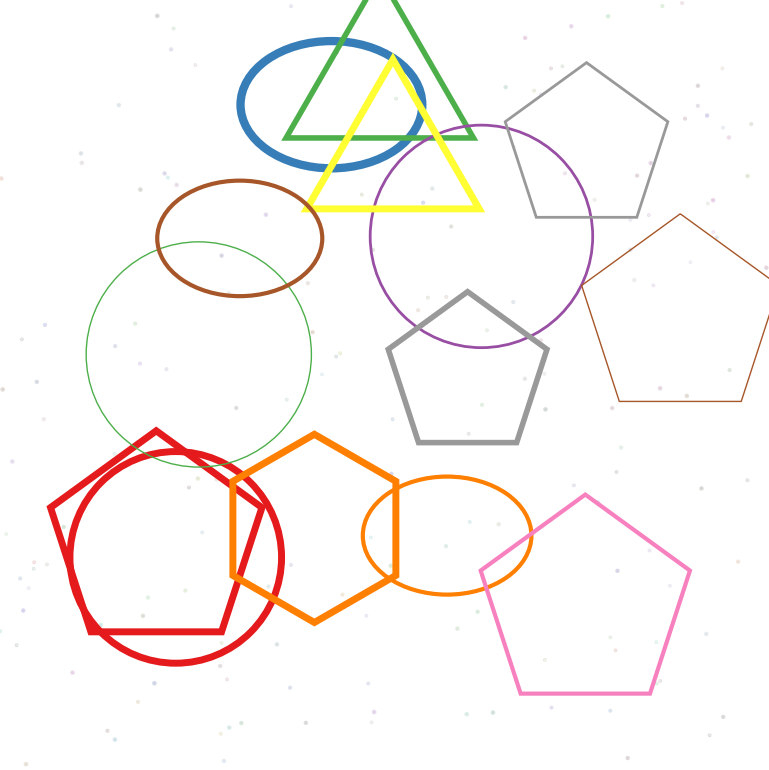[{"shape": "pentagon", "thickness": 2.5, "radius": 0.72, "center": [0.203, 0.296]}, {"shape": "circle", "thickness": 2.5, "radius": 0.69, "center": [0.228, 0.276]}, {"shape": "oval", "thickness": 3, "radius": 0.59, "center": [0.43, 0.864]}, {"shape": "triangle", "thickness": 2, "radius": 0.7, "center": [0.493, 0.891]}, {"shape": "circle", "thickness": 0.5, "radius": 0.73, "center": [0.258, 0.54]}, {"shape": "circle", "thickness": 1, "radius": 0.72, "center": [0.625, 0.693]}, {"shape": "oval", "thickness": 1.5, "radius": 0.55, "center": [0.581, 0.304]}, {"shape": "hexagon", "thickness": 2.5, "radius": 0.61, "center": [0.408, 0.314]}, {"shape": "triangle", "thickness": 2.5, "radius": 0.65, "center": [0.51, 0.793]}, {"shape": "oval", "thickness": 1.5, "radius": 0.54, "center": [0.311, 0.69]}, {"shape": "pentagon", "thickness": 0.5, "radius": 0.67, "center": [0.883, 0.588]}, {"shape": "pentagon", "thickness": 1.5, "radius": 0.71, "center": [0.76, 0.215]}, {"shape": "pentagon", "thickness": 1, "radius": 0.56, "center": [0.762, 0.808]}, {"shape": "pentagon", "thickness": 2, "radius": 0.54, "center": [0.607, 0.513]}]